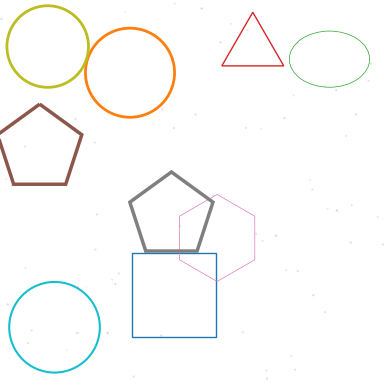[{"shape": "square", "thickness": 1, "radius": 0.55, "center": [0.453, 0.233]}, {"shape": "circle", "thickness": 2, "radius": 0.58, "center": [0.338, 0.811]}, {"shape": "oval", "thickness": 0.5, "radius": 0.52, "center": [0.856, 0.846]}, {"shape": "triangle", "thickness": 1, "radius": 0.46, "center": [0.657, 0.875]}, {"shape": "pentagon", "thickness": 2.5, "radius": 0.58, "center": [0.103, 0.614]}, {"shape": "hexagon", "thickness": 0.5, "radius": 0.57, "center": [0.564, 0.382]}, {"shape": "pentagon", "thickness": 2.5, "radius": 0.57, "center": [0.445, 0.44]}, {"shape": "circle", "thickness": 2, "radius": 0.53, "center": [0.124, 0.879]}, {"shape": "circle", "thickness": 1.5, "radius": 0.59, "center": [0.142, 0.15]}]